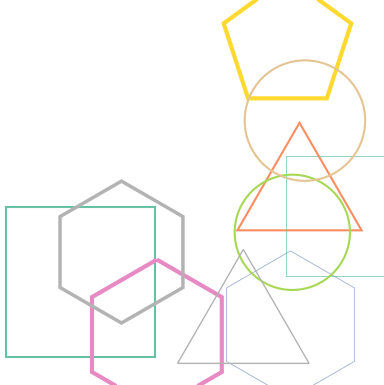[{"shape": "square", "thickness": 1.5, "radius": 0.97, "center": [0.209, 0.267]}, {"shape": "square", "thickness": 0.5, "radius": 0.77, "center": [0.898, 0.439]}, {"shape": "triangle", "thickness": 1.5, "radius": 0.93, "center": [0.778, 0.495]}, {"shape": "hexagon", "thickness": 0.5, "radius": 0.96, "center": [0.755, 0.157]}, {"shape": "hexagon", "thickness": 3, "radius": 0.97, "center": [0.408, 0.131]}, {"shape": "circle", "thickness": 1.5, "radius": 0.75, "center": [0.759, 0.397]}, {"shape": "pentagon", "thickness": 3, "radius": 0.87, "center": [0.747, 0.885]}, {"shape": "circle", "thickness": 1.5, "radius": 0.78, "center": [0.792, 0.687]}, {"shape": "hexagon", "thickness": 2.5, "radius": 0.92, "center": [0.316, 0.345]}, {"shape": "triangle", "thickness": 1, "radius": 0.99, "center": [0.632, 0.155]}]